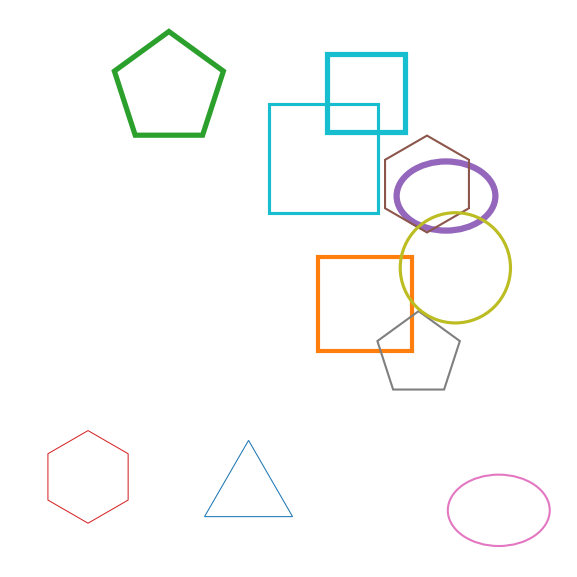[{"shape": "triangle", "thickness": 0.5, "radius": 0.44, "center": [0.43, 0.149]}, {"shape": "square", "thickness": 2, "radius": 0.4, "center": [0.632, 0.473]}, {"shape": "pentagon", "thickness": 2.5, "radius": 0.5, "center": [0.292, 0.845]}, {"shape": "hexagon", "thickness": 0.5, "radius": 0.4, "center": [0.152, 0.173]}, {"shape": "oval", "thickness": 3, "radius": 0.43, "center": [0.772, 0.66]}, {"shape": "hexagon", "thickness": 1, "radius": 0.42, "center": [0.739, 0.68]}, {"shape": "oval", "thickness": 1, "radius": 0.44, "center": [0.864, 0.115]}, {"shape": "pentagon", "thickness": 1, "radius": 0.38, "center": [0.725, 0.385]}, {"shape": "circle", "thickness": 1.5, "radius": 0.48, "center": [0.789, 0.535]}, {"shape": "square", "thickness": 1.5, "radius": 0.47, "center": [0.56, 0.725]}, {"shape": "square", "thickness": 2.5, "radius": 0.34, "center": [0.633, 0.839]}]